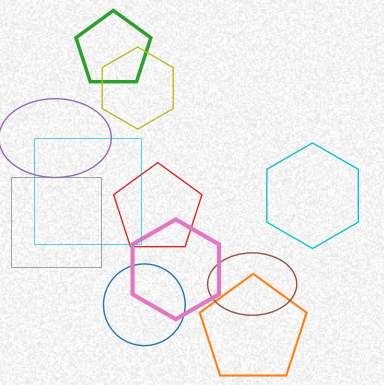[{"shape": "circle", "thickness": 1, "radius": 0.53, "center": [0.375, 0.208]}, {"shape": "pentagon", "thickness": 1.5, "radius": 0.73, "center": [0.658, 0.143]}, {"shape": "pentagon", "thickness": 2.5, "radius": 0.51, "center": [0.295, 0.87]}, {"shape": "pentagon", "thickness": 1, "radius": 0.6, "center": [0.41, 0.457]}, {"shape": "oval", "thickness": 1, "radius": 0.73, "center": [0.143, 0.641]}, {"shape": "oval", "thickness": 1, "radius": 0.58, "center": [0.655, 0.262]}, {"shape": "hexagon", "thickness": 3, "radius": 0.65, "center": [0.457, 0.3]}, {"shape": "square", "thickness": 0.5, "radius": 0.58, "center": [0.146, 0.424]}, {"shape": "hexagon", "thickness": 1, "radius": 0.53, "center": [0.358, 0.771]}, {"shape": "hexagon", "thickness": 1, "radius": 0.69, "center": [0.812, 0.492]}, {"shape": "square", "thickness": 0.5, "radius": 0.69, "center": [0.227, 0.504]}]